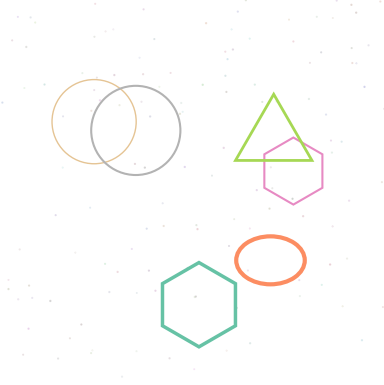[{"shape": "hexagon", "thickness": 2.5, "radius": 0.55, "center": [0.517, 0.209]}, {"shape": "oval", "thickness": 3, "radius": 0.45, "center": [0.703, 0.324]}, {"shape": "hexagon", "thickness": 1.5, "radius": 0.44, "center": [0.762, 0.556]}, {"shape": "triangle", "thickness": 2, "radius": 0.57, "center": [0.711, 0.641]}, {"shape": "circle", "thickness": 1, "radius": 0.55, "center": [0.244, 0.684]}, {"shape": "circle", "thickness": 1.5, "radius": 0.58, "center": [0.353, 0.661]}]